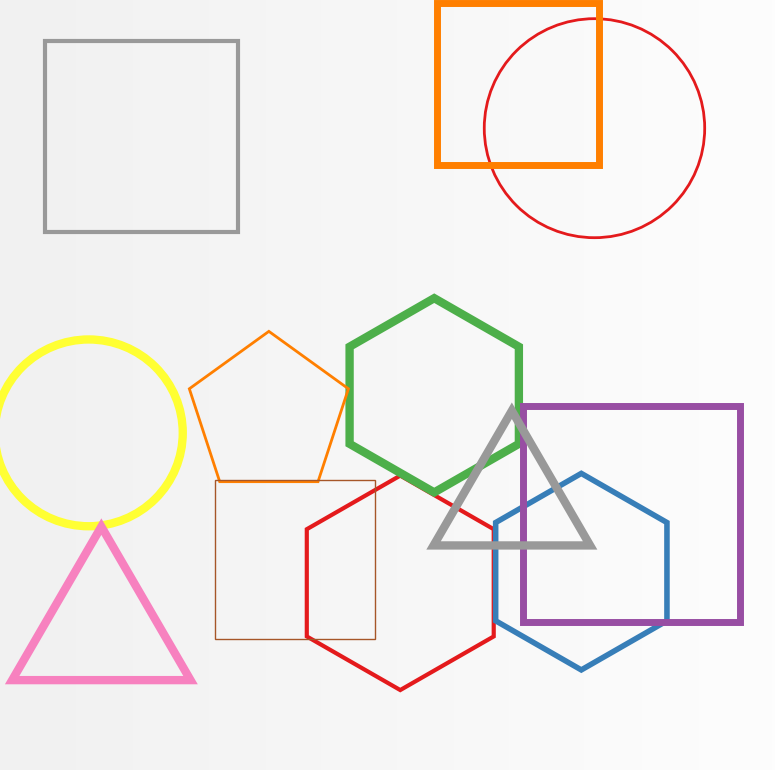[{"shape": "hexagon", "thickness": 1.5, "radius": 0.7, "center": [0.516, 0.243]}, {"shape": "circle", "thickness": 1, "radius": 0.71, "center": [0.767, 0.834]}, {"shape": "hexagon", "thickness": 2, "radius": 0.64, "center": [0.75, 0.258]}, {"shape": "hexagon", "thickness": 3, "radius": 0.63, "center": [0.56, 0.487]}, {"shape": "square", "thickness": 2.5, "radius": 0.7, "center": [0.815, 0.332]}, {"shape": "pentagon", "thickness": 1, "radius": 0.54, "center": [0.347, 0.462]}, {"shape": "square", "thickness": 2.5, "radius": 0.52, "center": [0.669, 0.891]}, {"shape": "circle", "thickness": 3, "radius": 0.61, "center": [0.115, 0.438]}, {"shape": "square", "thickness": 0.5, "radius": 0.52, "center": [0.38, 0.274]}, {"shape": "triangle", "thickness": 3, "radius": 0.66, "center": [0.131, 0.183]}, {"shape": "triangle", "thickness": 3, "radius": 0.58, "center": [0.66, 0.35]}, {"shape": "square", "thickness": 1.5, "radius": 0.62, "center": [0.183, 0.823]}]